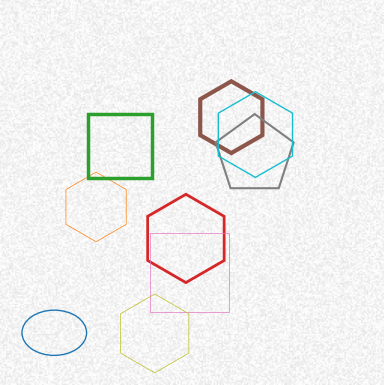[{"shape": "oval", "thickness": 1, "radius": 0.42, "center": [0.141, 0.136]}, {"shape": "hexagon", "thickness": 0.5, "radius": 0.45, "center": [0.25, 0.463]}, {"shape": "square", "thickness": 2.5, "radius": 0.42, "center": [0.313, 0.621]}, {"shape": "hexagon", "thickness": 2, "radius": 0.57, "center": [0.483, 0.381]}, {"shape": "hexagon", "thickness": 3, "radius": 0.47, "center": [0.601, 0.696]}, {"shape": "square", "thickness": 0.5, "radius": 0.51, "center": [0.492, 0.293]}, {"shape": "pentagon", "thickness": 1.5, "radius": 0.53, "center": [0.661, 0.597]}, {"shape": "hexagon", "thickness": 0.5, "radius": 0.51, "center": [0.402, 0.134]}, {"shape": "hexagon", "thickness": 1, "radius": 0.56, "center": [0.663, 0.65]}]